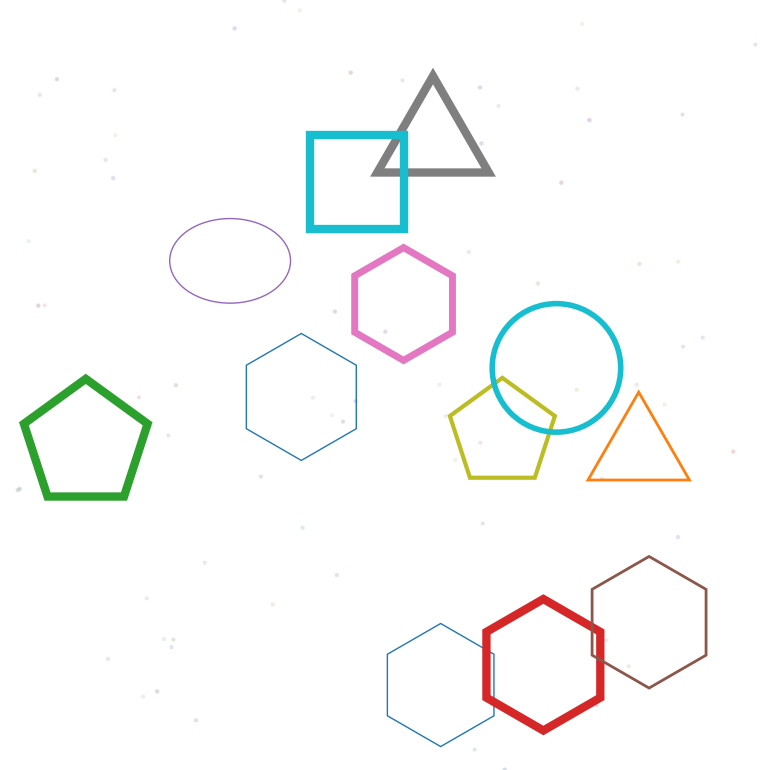[{"shape": "hexagon", "thickness": 0.5, "radius": 0.41, "center": [0.391, 0.484]}, {"shape": "hexagon", "thickness": 0.5, "radius": 0.4, "center": [0.572, 0.11]}, {"shape": "triangle", "thickness": 1, "radius": 0.38, "center": [0.829, 0.415]}, {"shape": "pentagon", "thickness": 3, "radius": 0.42, "center": [0.111, 0.423]}, {"shape": "hexagon", "thickness": 3, "radius": 0.43, "center": [0.706, 0.137]}, {"shape": "oval", "thickness": 0.5, "radius": 0.39, "center": [0.299, 0.661]}, {"shape": "hexagon", "thickness": 1, "radius": 0.43, "center": [0.843, 0.192]}, {"shape": "hexagon", "thickness": 2.5, "radius": 0.37, "center": [0.524, 0.605]}, {"shape": "triangle", "thickness": 3, "radius": 0.42, "center": [0.562, 0.818]}, {"shape": "pentagon", "thickness": 1.5, "radius": 0.36, "center": [0.652, 0.438]}, {"shape": "square", "thickness": 3, "radius": 0.3, "center": [0.463, 0.764]}, {"shape": "circle", "thickness": 2, "radius": 0.42, "center": [0.723, 0.522]}]